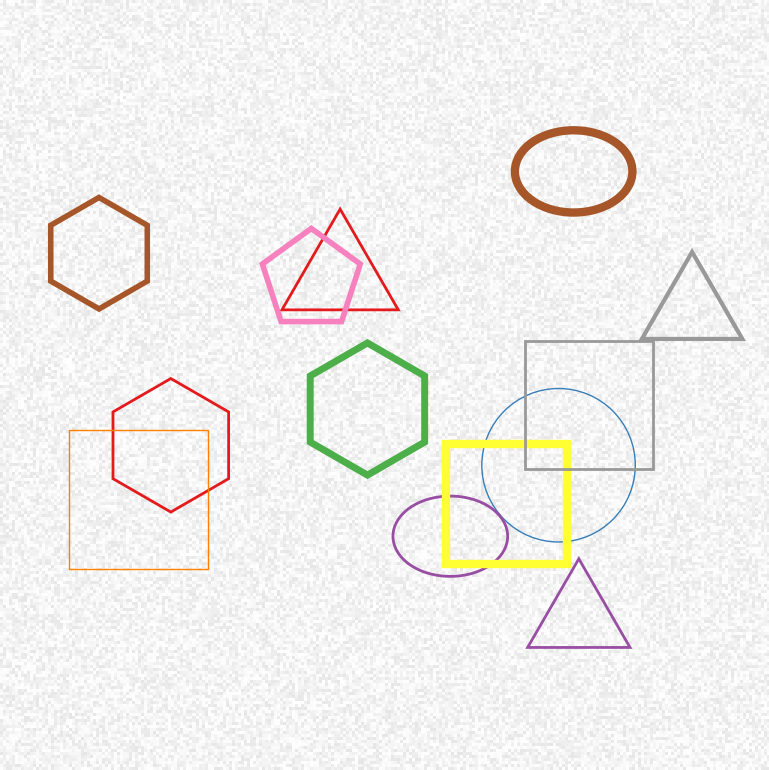[{"shape": "hexagon", "thickness": 1, "radius": 0.43, "center": [0.222, 0.422]}, {"shape": "triangle", "thickness": 1, "radius": 0.44, "center": [0.442, 0.641]}, {"shape": "circle", "thickness": 0.5, "radius": 0.5, "center": [0.725, 0.396]}, {"shape": "hexagon", "thickness": 2.5, "radius": 0.43, "center": [0.477, 0.469]}, {"shape": "triangle", "thickness": 1, "radius": 0.38, "center": [0.752, 0.198]}, {"shape": "oval", "thickness": 1, "radius": 0.37, "center": [0.585, 0.304]}, {"shape": "square", "thickness": 0.5, "radius": 0.45, "center": [0.18, 0.351]}, {"shape": "square", "thickness": 3, "radius": 0.39, "center": [0.658, 0.346]}, {"shape": "oval", "thickness": 3, "radius": 0.38, "center": [0.745, 0.777]}, {"shape": "hexagon", "thickness": 2, "radius": 0.36, "center": [0.129, 0.671]}, {"shape": "pentagon", "thickness": 2, "radius": 0.33, "center": [0.404, 0.636]}, {"shape": "square", "thickness": 1, "radius": 0.42, "center": [0.765, 0.475]}, {"shape": "triangle", "thickness": 1.5, "radius": 0.38, "center": [0.899, 0.597]}]